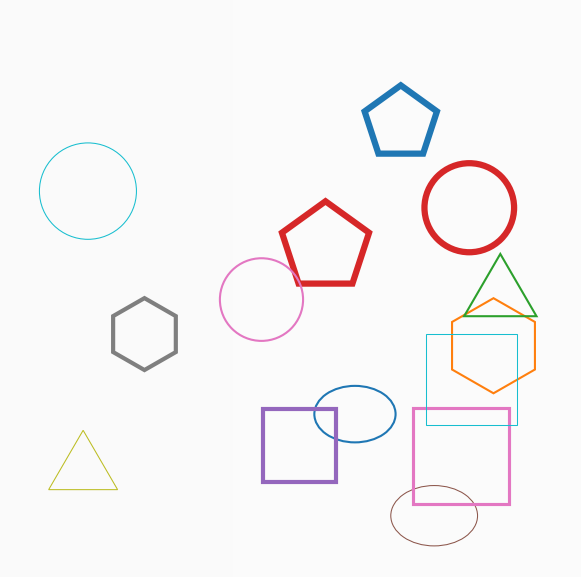[{"shape": "oval", "thickness": 1, "radius": 0.35, "center": [0.611, 0.282]}, {"shape": "pentagon", "thickness": 3, "radius": 0.33, "center": [0.69, 0.786]}, {"shape": "hexagon", "thickness": 1, "radius": 0.41, "center": [0.849, 0.4]}, {"shape": "triangle", "thickness": 1, "radius": 0.36, "center": [0.861, 0.488]}, {"shape": "circle", "thickness": 3, "radius": 0.39, "center": [0.807, 0.639]}, {"shape": "pentagon", "thickness": 3, "radius": 0.39, "center": [0.56, 0.572]}, {"shape": "square", "thickness": 2, "radius": 0.32, "center": [0.515, 0.227]}, {"shape": "oval", "thickness": 0.5, "radius": 0.37, "center": [0.747, 0.106]}, {"shape": "circle", "thickness": 1, "radius": 0.36, "center": [0.45, 0.48]}, {"shape": "square", "thickness": 1.5, "radius": 0.41, "center": [0.793, 0.209]}, {"shape": "hexagon", "thickness": 2, "radius": 0.31, "center": [0.249, 0.421]}, {"shape": "triangle", "thickness": 0.5, "radius": 0.34, "center": [0.143, 0.186]}, {"shape": "square", "thickness": 0.5, "radius": 0.39, "center": [0.811, 0.342]}, {"shape": "circle", "thickness": 0.5, "radius": 0.42, "center": [0.151, 0.668]}]